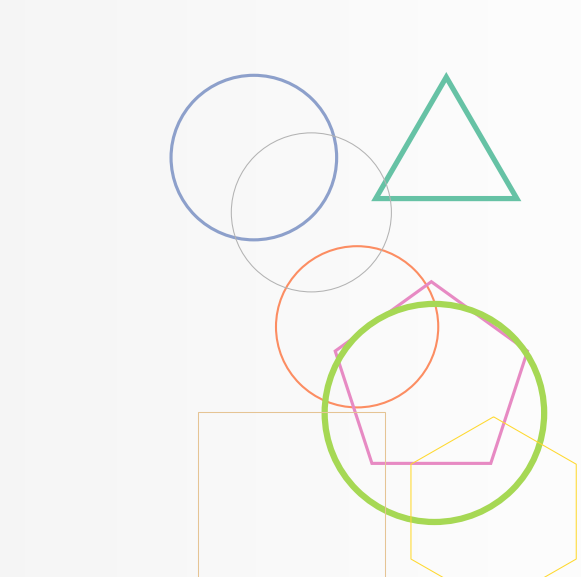[{"shape": "triangle", "thickness": 2.5, "radius": 0.7, "center": [0.768, 0.725]}, {"shape": "circle", "thickness": 1, "radius": 0.7, "center": [0.614, 0.433]}, {"shape": "circle", "thickness": 1.5, "radius": 0.71, "center": [0.437, 0.726]}, {"shape": "pentagon", "thickness": 1.5, "radius": 0.87, "center": [0.742, 0.337]}, {"shape": "circle", "thickness": 3, "radius": 0.94, "center": [0.747, 0.284]}, {"shape": "hexagon", "thickness": 0.5, "radius": 0.82, "center": [0.849, 0.113]}, {"shape": "square", "thickness": 0.5, "radius": 0.8, "center": [0.502, 0.125]}, {"shape": "circle", "thickness": 0.5, "radius": 0.69, "center": [0.536, 0.631]}]